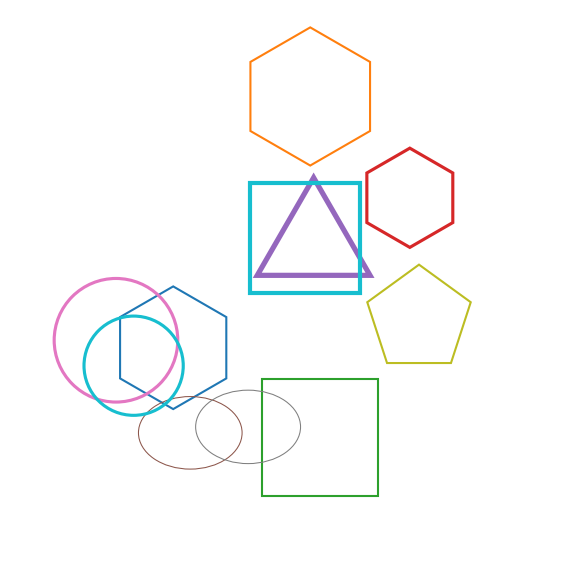[{"shape": "hexagon", "thickness": 1, "radius": 0.53, "center": [0.3, 0.397]}, {"shape": "hexagon", "thickness": 1, "radius": 0.6, "center": [0.537, 0.832]}, {"shape": "square", "thickness": 1, "radius": 0.5, "center": [0.554, 0.241]}, {"shape": "hexagon", "thickness": 1.5, "radius": 0.43, "center": [0.71, 0.657]}, {"shape": "triangle", "thickness": 2.5, "radius": 0.56, "center": [0.543, 0.579]}, {"shape": "oval", "thickness": 0.5, "radius": 0.45, "center": [0.329, 0.25]}, {"shape": "circle", "thickness": 1.5, "radius": 0.54, "center": [0.201, 0.41]}, {"shape": "oval", "thickness": 0.5, "radius": 0.45, "center": [0.43, 0.26]}, {"shape": "pentagon", "thickness": 1, "radius": 0.47, "center": [0.726, 0.447]}, {"shape": "circle", "thickness": 1.5, "radius": 0.43, "center": [0.231, 0.366]}, {"shape": "square", "thickness": 2, "radius": 0.48, "center": [0.528, 0.587]}]